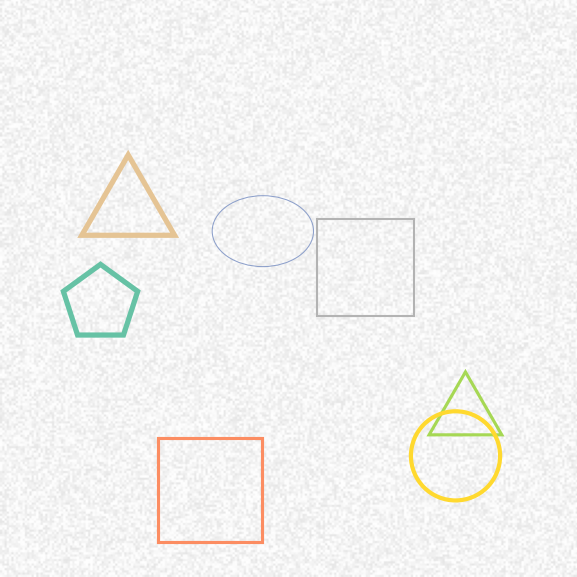[{"shape": "pentagon", "thickness": 2.5, "radius": 0.34, "center": [0.174, 0.474]}, {"shape": "square", "thickness": 1.5, "radius": 0.45, "center": [0.364, 0.15]}, {"shape": "oval", "thickness": 0.5, "radius": 0.44, "center": [0.455, 0.599]}, {"shape": "triangle", "thickness": 1.5, "radius": 0.36, "center": [0.806, 0.282]}, {"shape": "circle", "thickness": 2, "radius": 0.39, "center": [0.789, 0.21]}, {"shape": "triangle", "thickness": 2.5, "radius": 0.46, "center": [0.222, 0.638]}, {"shape": "square", "thickness": 1, "radius": 0.42, "center": [0.632, 0.536]}]